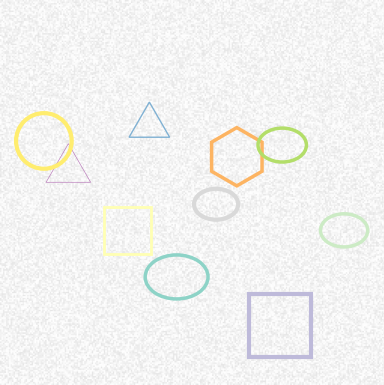[{"shape": "oval", "thickness": 2.5, "radius": 0.41, "center": [0.459, 0.281]}, {"shape": "square", "thickness": 2, "radius": 0.3, "center": [0.332, 0.4]}, {"shape": "square", "thickness": 3, "radius": 0.41, "center": [0.728, 0.155]}, {"shape": "triangle", "thickness": 1, "radius": 0.3, "center": [0.388, 0.674]}, {"shape": "hexagon", "thickness": 2.5, "radius": 0.38, "center": [0.615, 0.593]}, {"shape": "oval", "thickness": 2.5, "radius": 0.31, "center": [0.733, 0.623]}, {"shape": "oval", "thickness": 3, "radius": 0.29, "center": [0.561, 0.469]}, {"shape": "triangle", "thickness": 0.5, "radius": 0.33, "center": [0.178, 0.56]}, {"shape": "oval", "thickness": 2.5, "radius": 0.31, "center": [0.894, 0.402]}, {"shape": "circle", "thickness": 3, "radius": 0.36, "center": [0.114, 0.634]}]